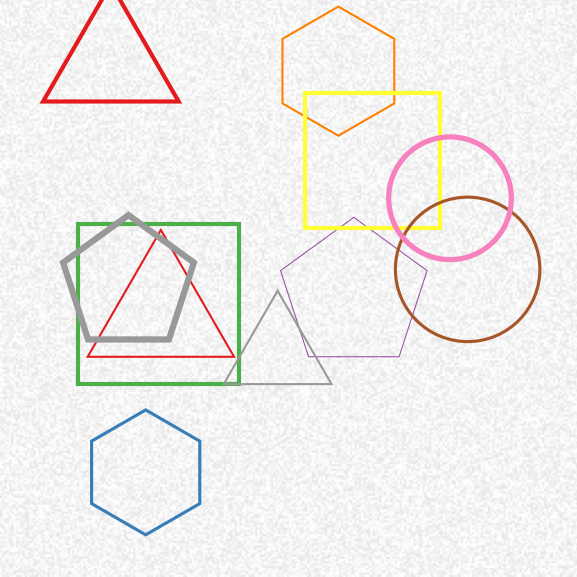[{"shape": "triangle", "thickness": 2, "radius": 0.68, "center": [0.192, 0.891]}, {"shape": "triangle", "thickness": 1, "radius": 0.73, "center": [0.279, 0.454]}, {"shape": "hexagon", "thickness": 1.5, "radius": 0.54, "center": [0.252, 0.181]}, {"shape": "square", "thickness": 2, "radius": 0.7, "center": [0.274, 0.473]}, {"shape": "pentagon", "thickness": 0.5, "radius": 0.67, "center": [0.613, 0.489]}, {"shape": "hexagon", "thickness": 1, "radius": 0.56, "center": [0.586, 0.876]}, {"shape": "square", "thickness": 2, "radius": 0.58, "center": [0.645, 0.721]}, {"shape": "circle", "thickness": 1.5, "radius": 0.63, "center": [0.81, 0.533]}, {"shape": "circle", "thickness": 2.5, "radius": 0.53, "center": [0.779, 0.656]}, {"shape": "pentagon", "thickness": 3, "radius": 0.6, "center": [0.223, 0.508]}, {"shape": "triangle", "thickness": 1, "radius": 0.54, "center": [0.481, 0.388]}]